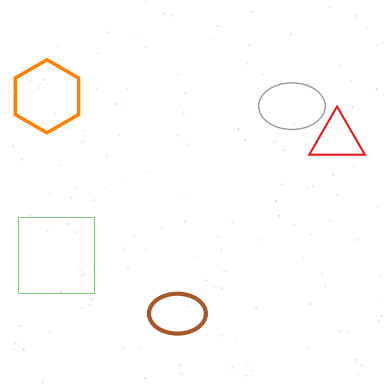[{"shape": "triangle", "thickness": 1.5, "radius": 0.42, "center": [0.875, 0.64]}, {"shape": "square", "thickness": 0.5, "radius": 0.49, "center": [0.145, 0.337]}, {"shape": "hexagon", "thickness": 2.5, "radius": 0.47, "center": [0.122, 0.75]}, {"shape": "oval", "thickness": 3, "radius": 0.37, "center": [0.461, 0.185]}, {"shape": "oval", "thickness": 1, "radius": 0.43, "center": [0.758, 0.724]}]